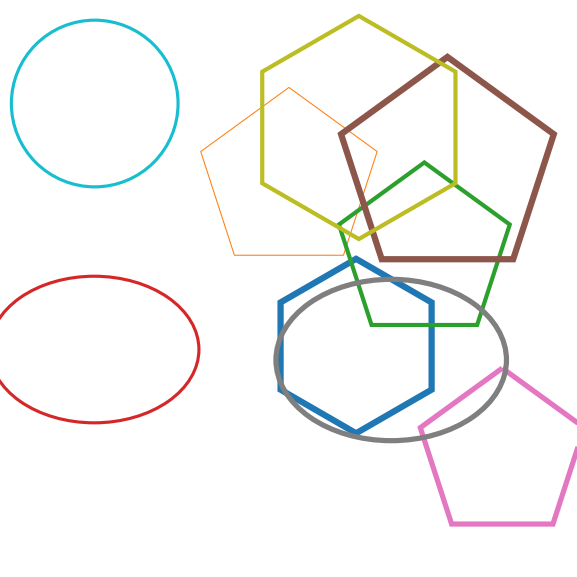[{"shape": "hexagon", "thickness": 3, "radius": 0.76, "center": [0.617, 0.4]}, {"shape": "pentagon", "thickness": 0.5, "radius": 0.8, "center": [0.5, 0.687]}, {"shape": "pentagon", "thickness": 2, "radius": 0.78, "center": [0.735, 0.562]}, {"shape": "oval", "thickness": 1.5, "radius": 0.91, "center": [0.163, 0.394]}, {"shape": "pentagon", "thickness": 3, "radius": 0.97, "center": [0.775, 0.707]}, {"shape": "pentagon", "thickness": 2.5, "radius": 0.75, "center": [0.87, 0.212]}, {"shape": "oval", "thickness": 2.5, "radius": 1.0, "center": [0.677, 0.376]}, {"shape": "hexagon", "thickness": 2, "radius": 0.97, "center": [0.621, 0.778]}, {"shape": "circle", "thickness": 1.5, "radius": 0.72, "center": [0.164, 0.82]}]